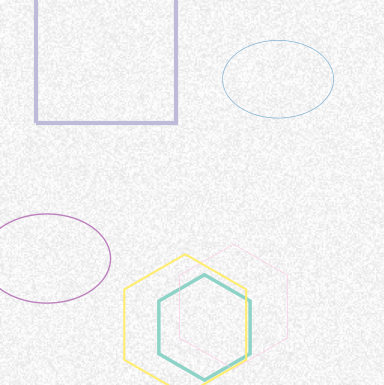[{"shape": "hexagon", "thickness": 2.5, "radius": 0.68, "center": [0.531, 0.15]}, {"shape": "square", "thickness": 3, "radius": 0.91, "center": [0.275, 0.863]}, {"shape": "oval", "thickness": 0.5, "radius": 0.72, "center": [0.722, 0.794]}, {"shape": "hexagon", "thickness": 0.5, "radius": 0.81, "center": [0.607, 0.204]}, {"shape": "oval", "thickness": 1, "radius": 0.83, "center": [0.122, 0.328]}, {"shape": "hexagon", "thickness": 1.5, "radius": 0.91, "center": [0.481, 0.157]}]